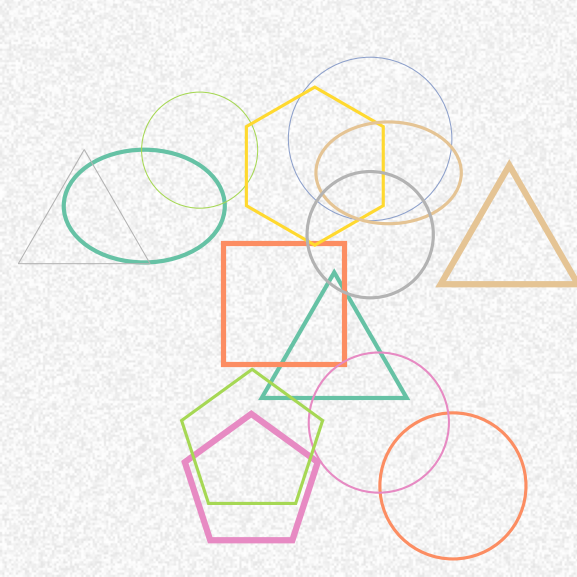[{"shape": "triangle", "thickness": 2, "radius": 0.72, "center": [0.579, 0.382]}, {"shape": "oval", "thickness": 2, "radius": 0.7, "center": [0.25, 0.642]}, {"shape": "circle", "thickness": 1.5, "radius": 0.63, "center": [0.784, 0.158]}, {"shape": "square", "thickness": 2.5, "radius": 0.52, "center": [0.49, 0.473]}, {"shape": "circle", "thickness": 0.5, "radius": 0.71, "center": [0.641, 0.759]}, {"shape": "pentagon", "thickness": 3, "radius": 0.6, "center": [0.435, 0.162]}, {"shape": "circle", "thickness": 1, "radius": 0.61, "center": [0.656, 0.267]}, {"shape": "pentagon", "thickness": 1.5, "radius": 0.64, "center": [0.437, 0.231]}, {"shape": "circle", "thickness": 0.5, "radius": 0.5, "center": [0.346, 0.739]}, {"shape": "hexagon", "thickness": 1.5, "radius": 0.68, "center": [0.545, 0.711]}, {"shape": "oval", "thickness": 1.5, "radius": 0.63, "center": [0.673, 0.7]}, {"shape": "triangle", "thickness": 3, "radius": 0.69, "center": [0.882, 0.576]}, {"shape": "triangle", "thickness": 0.5, "radius": 0.66, "center": [0.146, 0.608]}, {"shape": "circle", "thickness": 1.5, "radius": 0.55, "center": [0.641, 0.593]}]